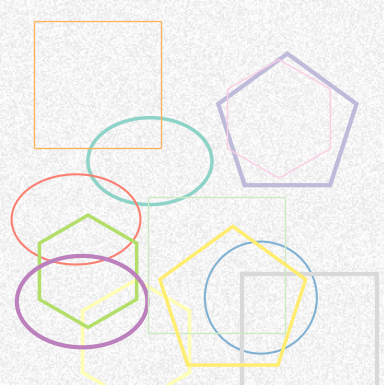[{"shape": "oval", "thickness": 2.5, "radius": 0.81, "center": [0.389, 0.581]}, {"shape": "hexagon", "thickness": 2.5, "radius": 0.8, "center": [0.353, 0.112]}, {"shape": "pentagon", "thickness": 3, "radius": 0.94, "center": [0.746, 0.672]}, {"shape": "oval", "thickness": 1.5, "radius": 0.84, "center": [0.197, 0.43]}, {"shape": "circle", "thickness": 1.5, "radius": 0.73, "center": [0.678, 0.227]}, {"shape": "square", "thickness": 1, "radius": 0.82, "center": [0.254, 0.781]}, {"shape": "hexagon", "thickness": 2.5, "radius": 0.73, "center": [0.229, 0.295]}, {"shape": "hexagon", "thickness": 1, "radius": 0.77, "center": [0.725, 0.691]}, {"shape": "square", "thickness": 3, "radius": 0.87, "center": [0.804, 0.114]}, {"shape": "oval", "thickness": 3, "radius": 0.85, "center": [0.213, 0.217]}, {"shape": "square", "thickness": 1, "radius": 0.89, "center": [0.563, 0.312]}, {"shape": "pentagon", "thickness": 2.5, "radius": 1.0, "center": [0.605, 0.213]}]